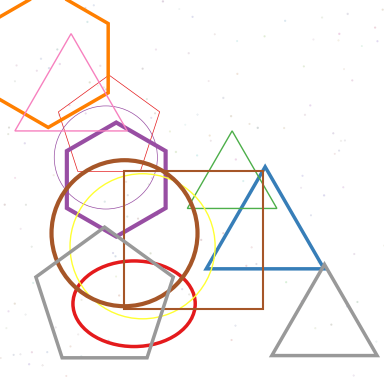[{"shape": "oval", "thickness": 2.5, "radius": 0.79, "center": [0.348, 0.211]}, {"shape": "pentagon", "thickness": 0.5, "radius": 0.69, "center": [0.283, 0.667]}, {"shape": "triangle", "thickness": 2.5, "radius": 0.88, "center": [0.689, 0.39]}, {"shape": "triangle", "thickness": 1, "radius": 0.67, "center": [0.603, 0.526]}, {"shape": "hexagon", "thickness": 3, "radius": 0.74, "center": [0.302, 0.534]}, {"shape": "circle", "thickness": 0.5, "radius": 0.67, "center": [0.275, 0.591]}, {"shape": "hexagon", "thickness": 2.5, "radius": 0.9, "center": [0.125, 0.849]}, {"shape": "circle", "thickness": 1, "radius": 0.94, "center": [0.37, 0.36]}, {"shape": "square", "thickness": 1.5, "radius": 0.9, "center": [0.503, 0.376]}, {"shape": "circle", "thickness": 3, "radius": 0.95, "center": [0.323, 0.394]}, {"shape": "triangle", "thickness": 1, "radius": 0.84, "center": [0.185, 0.744]}, {"shape": "triangle", "thickness": 2.5, "radius": 0.79, "center": [0.843, 0.155]}, {"shape": "pentagon", "thickness": 2.5, "radius": 0.94, "center": [0.272, 0.222]}]